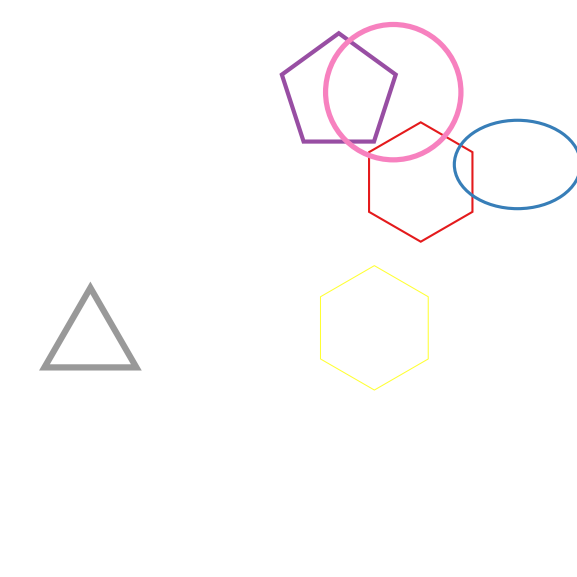[{"shape": "hexagon", "thickness": 1, "radius": 0.52, "center": [0.729, 0.684]}, {"shape": "oval", "thickness": 1.5, "radius": 0.55, "center": [0.896, 0.714]}, {"shape": "pentagon", "thickness": 2, "radius": 0.52, "center": [0.587, 0.838]}, {"shape": "hexagon", "thickness": 0.5, "radius": 0.54, "center": [0.648, 0.431]}, {"shape": "circle", "thickness": 2.5, "radius": 0.59, "center": [0.681, 0.84]}, {"shape": "triangle", "thickness": 3, "radius": 0.46, "center": [0.157, 0.409]}]